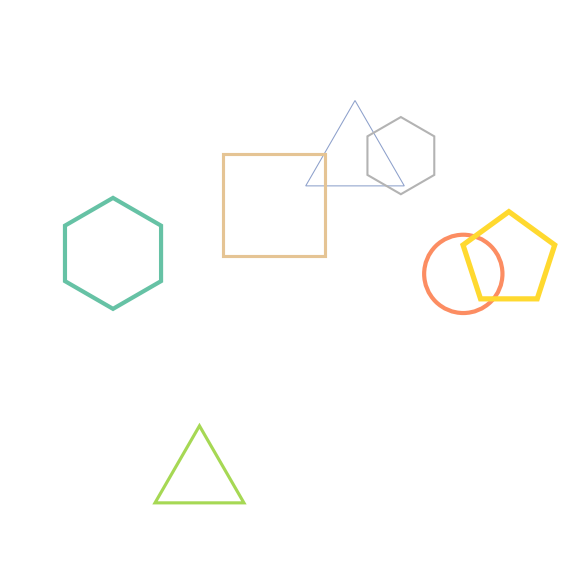[{"shape": "hexagon", "thickness": 2, "radius": 0.48, "center": [0.196, 0.56]}, {"shape": "circle", "thickness": 2, "radius": 0.34, "center": [0.802, 0.525]}, {"shape": "triangle", "thickness": 0.5, "radius": 0.49, "center": [0.615, 0.727]}, {"shape": "triangle", "thickness": 1.5, "radius": 0.44, "center": [0.345, 0.173]}, {"shape": "pentagon", "thickness": 2.5, "radius": 0.42, "center": [0.881, 0.549]}, {"shape": "square", "thickness": 1.5, "radius": 0.44, "center": [0.474, 0.645]}, {"shape": "hexagon", "thickness": 1, "radius": 0.33, "center": [0.694, 0.73]}]